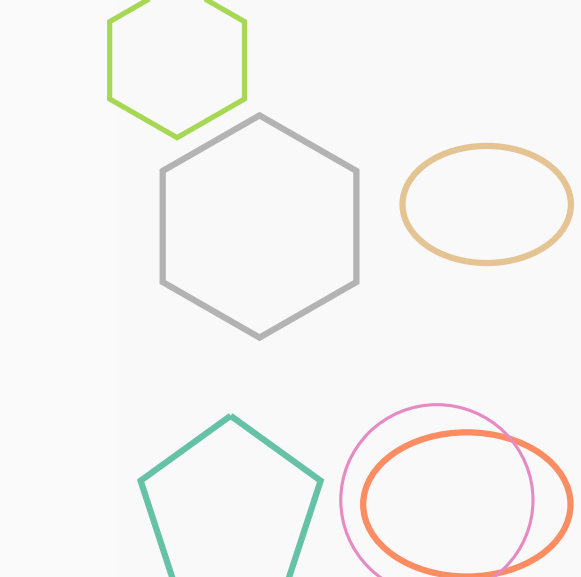[{"shape": "pentagon", "thickness": 3, "radius": 0.81, "center": [0.397, 0.116]}, {"shape": "oval", "thickness": 3, "radius": 0.89, "center": [0.803, 0.126]}, {"shape": "circle", "thickness": 1.5, "radius": 0.83, "center": [0.752, 0.133]}, {"shape": "hexagon", "thickness": 2.5, "radius": 0.67, "center": [0.305, 0.895]}, {"shape": "oval", "thickness": 3, "radius": 0.72, "center": [0.837, 0.645]}, {"shape": "hexagon", "thickness": 3, "radius": 0.96, "center": [0.447, 0.607]}]